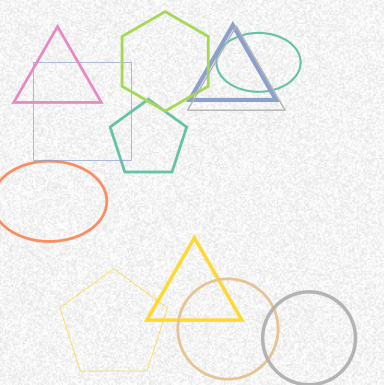[{"shape": "pentagon", "thickness": 2, "radius": 0.52, "center": [0.385, 0.638]}, {"shape": "oval", "thickness": 1.5, "radius": 0.55, "center": [0.672, 0.838]}, {"shape": "oval", "thickness": 2, "radius": 0.75, "center": [0.128, 0.477]}, {"shape": "square", "thickness": 0.5, "radius": 0.63, "center": [0.212, 0.712]}, {"shape": "triangle", "thickness": 3, "radius": 0.65, "center": [0.605, 0.805]}, {"shape": "triangle", "thickness": 2, "radius": 0.66, "center": [0.149, 0.8]}, {"shape": "hexagon", "thickness": 2, "radius": 0.65, "center": [0.429, 0.841]}, {"shape": "triangle", "thickness": 2.5, "radius": 0.71, "center": [0.505, 0.24]}, {"shape": "pentagon", "thickness": 0.5, "radius": 0.73, "center": [0.295, 0.155]}, {"shape": "circle", "thickness": 2, "radius": 0.65, "center": [0.592, 0.145]}, {"shape": "circle", "thickness": 2.5, "radius": 0.6, "center": [0.803, 0.121]}, {"shape": "triangle", "thickness": 1, "radius": 0.73, "center": [0.614, 0.787]}]